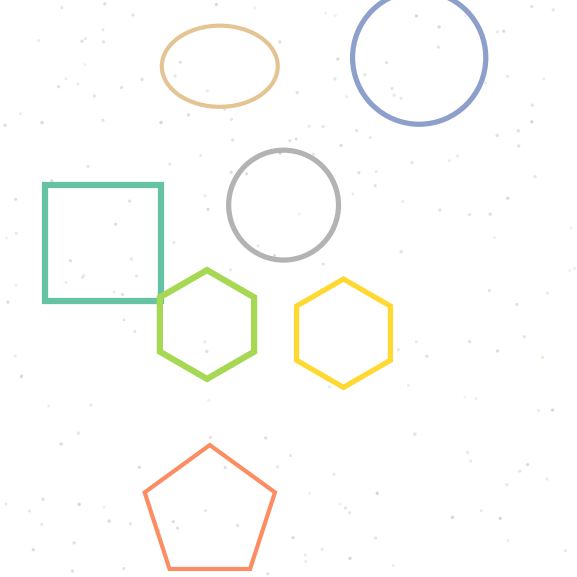[{"shape": "square", "thickness": 3, "radius": 0.5, "center": [0.178, 0.578]}, {"shape": "pentagon", "thickness": 2, "radius": 0.59, "center": [0.363, 0.11]}, {"shape": "circle", "thickness": 2.5, "radius": 0.58, "center": [0.726, 0.899]}, {"shape": "hexagon", "thickness": 3, "radius": 0.47, "center": [0.358, 0.437]}, {"shape": "hexagon", "thickness": 2.5, "radius": 0.47, "center": [0.595, 0.422]}, {"shape": "oval", "thickness": 2, "radius": 0.5, "center": [0.381, 0.884]}, {"shape": "circle", "thickness": 2.5, "radius": 0.48, "center": [0.491, 0.644]}]